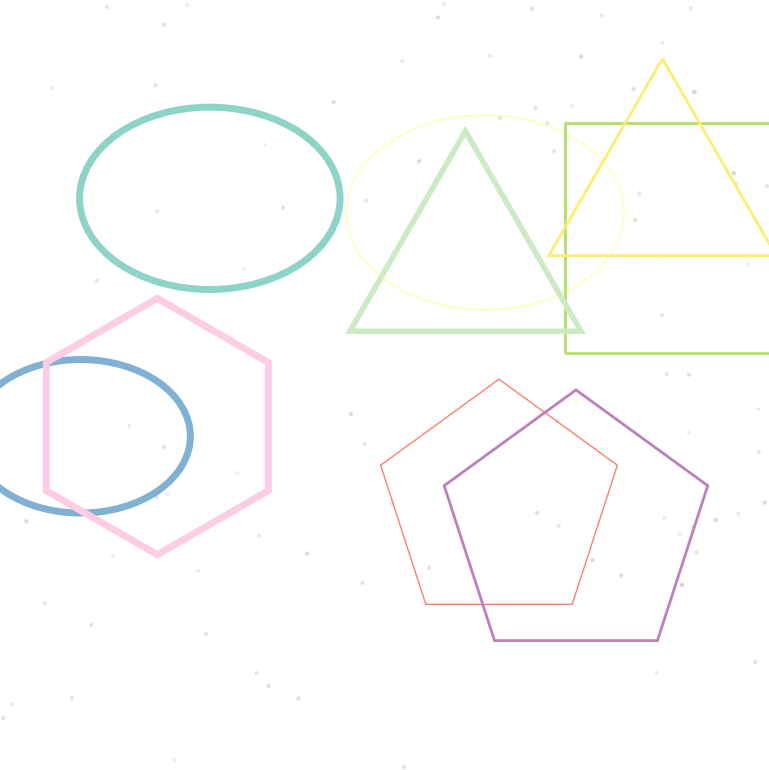[{"shape": "oval", "thickness": 2.5, "radius": 0.85, "center": [0.272, 0.742]}, {"shape": "oval", "thickness": 0.5, "radius": 0.9, "center": [0.63, 0.724]}, {"shape": "pentagon", "thickness": 0.5, "radius": 0.81, "center": [0.648, 0.346]}, {"shape": "oval", "thickness": 2.5, "radius": 0.71, "center": [0.105, 0.433]}, {"shape": "square", "thickness": 1, "radius": 0.75, "center": [0.883, 0.691]}, {"shape": "hexagon", "thickness": 2.5, "radius": 0.83, "center": [0.204, 0.446]}, {"shape": "pentagon", "thickness": 1, "radius": 0.9, "center": [0.748, 0.314]}, {"shape": "triangle", "thickness": 2, "radius": 0.87, "center": [0.604, 0.656]}, {"shape": "triangle", "thickness": 1, "radius": 0.85, "center": [0.86, 0.753]}]